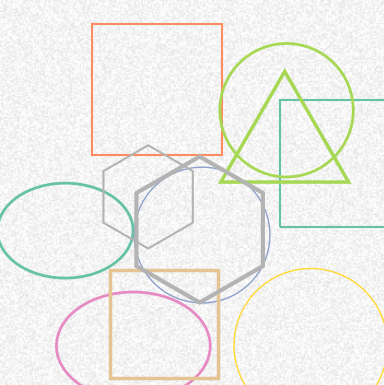[{"shape": "square", "thickness": 1.5, "radius": 0.82, "center": [0.893, 0.575]}, {"shape": "oval", "thickness": 2, "radius": 0.88, "center": [0.17, 0.401]}, {"shape": "square", "thickness": 1.5, "radius": 0.85, "center": [0.408, 0.767]}, {"shape": "circle", "thickness": 1, "radius": 0.88, "center": [0.525, 0.389]}, {"shape": "oval", "thickness": 2, "radius": 1.0, "center": [0.346, 0.102]}, {"shape": "circle", "thickness": 2, "radius": 0.87, "center": [0.744, 0.714]}, {"shape": "triangle", "thickness": 2.5, "radius": 0.96, "center": [0.74, 0.623]}, {"shape": "circle", "thickness": 1, "radius": 1.0, "center": [0.807, 0.103]}, {"shape": "square", "thickness": 2.5, "radius": 0.7, "center": [0.426, 0.159]}, {"shape": "hexagon", "thickness": 1.5, "radius": 0.67, "center": [0.385, 0.489]}, {"shape": "hexagon", "thickness": 3, "radius": 0.95, "center": [0.519, 0.404]}]